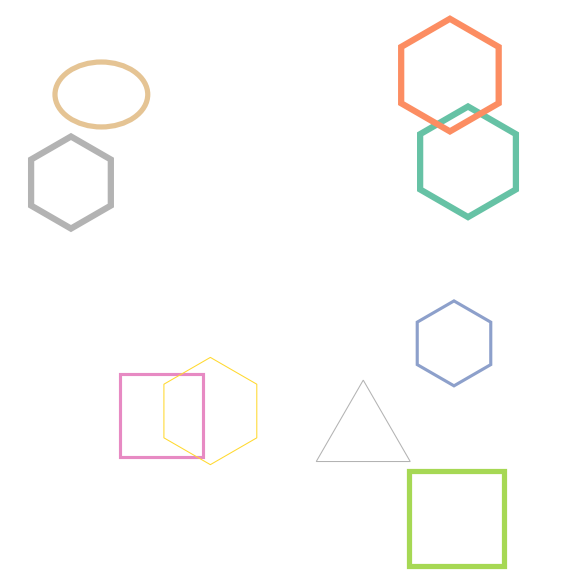[{"shape": "hexagon", "thickness": 3, "radius": 0.48, "center": [0.81, 0.719]}, {"shape": "hexagon", "thickness": 3, "radius": 0.49, "center": [0.779, 0.869]}, {"shape": "hexagon", "thickness": 1.5, "radius": 0.37, "center": [0.786, 0.405]}, {"shape": "square", "thickness": 1.5, "radius": 0.36, "center": [0.28, 0.28]}, {"shape": "square", "thickness": 2.5, "radius": 0.41, "center": [0.79, 0.101]}, {"shape": "hexagon", "thickness": 0.5, "radius": 0.46, "center": [0.364, 0.287]}, {"shape": "oval", "thickness": 2.5, "radius": 0.4, "center": [0.176, 0.836]}, {"shape": "triangle", "thickness": 0.5, "radius": 0.47, "center": [0.629, 0.247]}, {"shape": "hexagon", "thickness": 3, "radius": 0.4, "center": [0.123, 0.683]}]